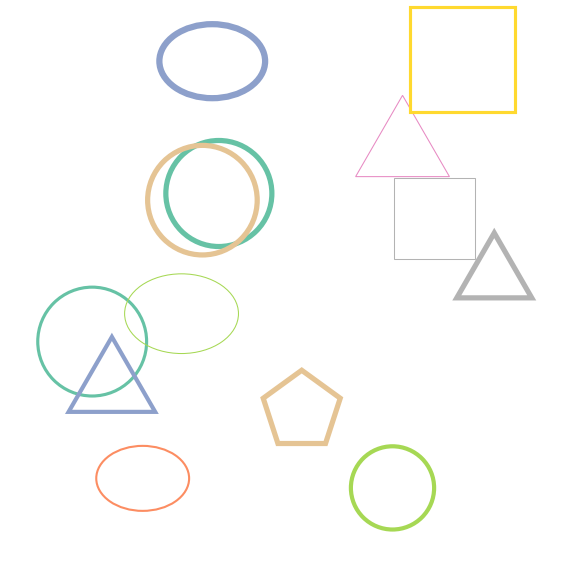[{"shape": "circle", "thickness": 1.5, "radius": 0.47, "center": [0.16, 0.408]}, {"shape": "circle", "thickness": 2.5, "radius": 0.46, "center": [0.379, 0.664]}, {"shape": "oval", "thickness": 1, "radius": 0.4, "center": [0.247, 0.171]}, {"shape": "triangle", "thickness": 2, "radius": 0.43, "center": [0.194, 0.329]}, {"shape": "oval", "thickness": 3, "radius": 0.46, "center": [0.368, 0.893]}, {"shape": "triangle", "thickness": 0.5, "radius": 0.47, "center": [0.697, 0.74]}, {"shape": "oval", "thickness": 0.5, "radius": 0.49, "center": [0.314, 0.456]}, {"shape": "circle", "thickness": 2, "radius": 0.36, "center": [0.68, 0.154]}, {"shape": "square", "thickness": 1.5, "radius": 0.46, "center": [0.801, 0.896]}, {"shape": "pentagon", "thickness": 2.5, "radius": 0.35, "center": [0.522, 0.288]}, {"shape": "circle", "thickness": 2.5, "radius": 0.47, "center": [0.351, 0.653]}, {"shape": "triangle", "thickness": 2.5, "radius": 0.37, "center": [0.856, 0.521]}, {"shape": "square", "thickness": 0.5, "radius": 0.35, "center": [0.752, 0.621]}]